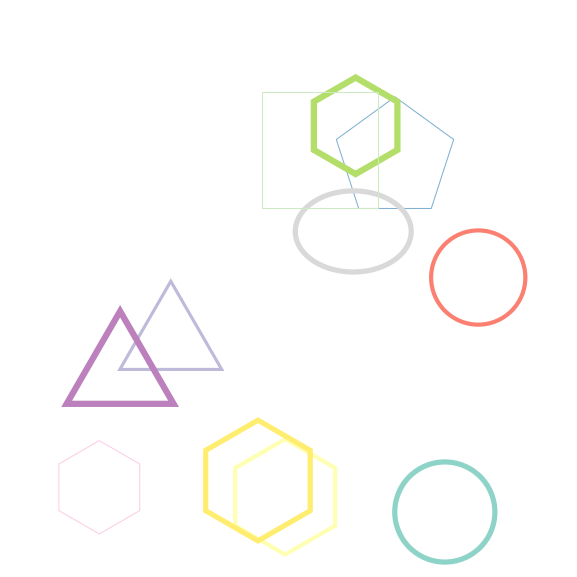[{"shape": "circle", "thickness": 2.5, "radius": 0.43, "center": [0.77, 0.113]}, {"shape": "hexagon", "thickness": 2, "radius": 0.5, "center": [0.494, 0.139]}, {"shape": "triangle", "thickness": 1.5, "radius": 0.51, "center": [0.296, 0.41]}, {"shape": "circle", "thickness": 2, "radius": 0.41, "center": [0.828, 0.519]}, {"shape": "pentagon", "thickness": 0.5, "radius": 0.53, "center": [0.684, 0.725]}, {"shape": "hexagon", "thickness": 3, "radius": 0.42, "center": [0.616, 0.781]}, {"shape": "hexagon", "thickness": 0.5, "radius": 0.4, "center": [0.172, 0.155]}, {"shape": "oval", "thickness": 2.5, "radius": 0.5, "center": [0.612, 0.598]}, {"shape": "triangle", "thickness": 3, "radius": 0.53, "center": [0.208, 0.353]}, {"shape": "square", "thickness": 0.5, "radius": 0.5, "center": [0.555, 0.74]}, {"shape": "hexagon", "thickness": 2.5, "radius": 0.52, "center": [0.447, 0.167]}]